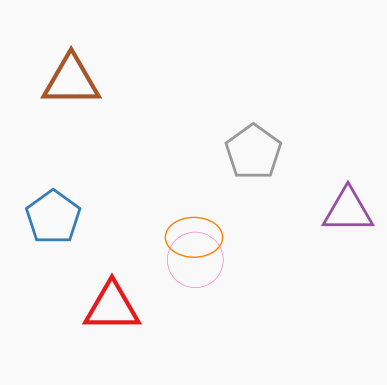[{"shape": "triangle", "thickness": 3, "radius": 0.4, "center": [0.289, 0.202]}, {"shape": "pentagon", "thickness": 2, "radius": 0.36, "center": [0.137, 0.436]}, {"shape": "triangle", "thickness": 2, "radius": 0.37, "center": [0.898, 0.453]}, {"shape": "oval", "thickness": 1, "radius": 0.37, "center": [0.501, 0.384]}, {"shape": "triangle", "thickness": 3, "radius": 0.41, "center": [0.184, 0.791]}, {"shape": "circle", "thickness": 0.5, "radius": 0.36, "center": [0.504, 0.325]}, {"shape": "pentagon", "thickness": 2, "radius": 0.37, "center": [0.654, 0.605]}]